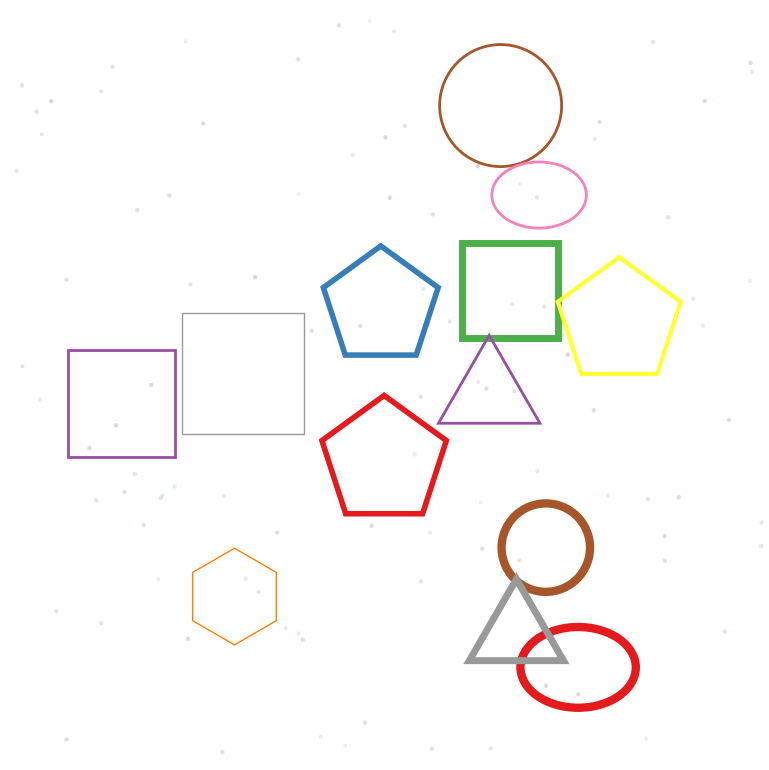[{"shape": "pentagon", "thickness": 2, "radius": 0.42, "center": [0.499, 0.402]}, {"shape": "oval", "thickness": 3, "radius": 0.37, "center": [0.751, 0.133]}, {"shape": "pentagon", "thickness": 2, "radius": 0.39, "center": [0.495, 0.602]}, {"shape": "square", "thickness": 2.5, "radius": 0.31, "center": [0.662, 0.623]}, {"shape": "triangle", "thickness": 1, "radius": 0.38, "center": [0.635, 0.488]}, {"shape": "square", "thickness": 1, "radius": 0.35, "center": [0.158, 0.476]}, {"shape": "hexagon", "thickness": 0.5, "radius": 0.31, "center": [0.305, 0.225]}, {"shape": "pentagon", "thickness": 1.5, "radius": 0.42, "center": [0.804, 0.582]}, {"shape": "circle", "thickness": 1, "radius": 0.4, "center": [0.65, 0.863]}, {"shape": "circle", "thickness": 3, "radius": 0.29, "center": [0.709, 0.289]}, {"shape": "oval", "thickness": 1, "radius": 0.31, "center": [0.7, 0.747]}, {"shape": "square", "thickness": 0.5, "radius": 0.39, "center": [0.315, 0.515]}, {"shape": "triangle", "thickness": 2.5, "radius": 0.35, "center": [0.671, 0.177]}]